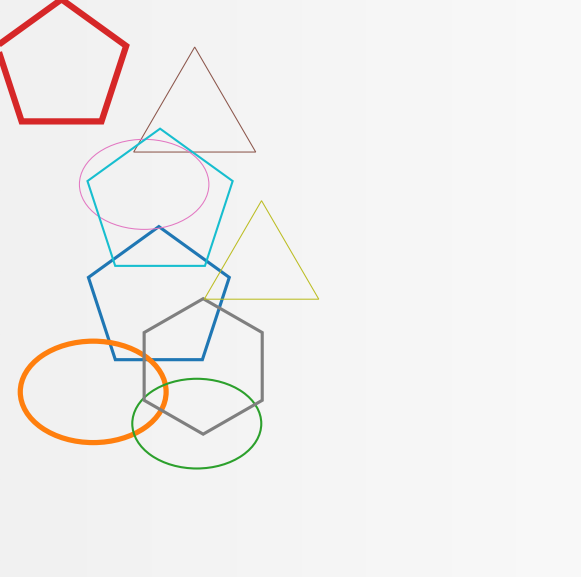[{"shape": "pentagon", "thickness": 1.5, "radius": 0.64, "center": [0.273, 0.479]}, {"shape": "oval", "thickness": 2.5, "radius": 0.63, "center": [0.16, 0.321]}, {"shape": "oval", "thickness": 1, "radius": 0.55, "center": [0.339, 0.266]}, {"shape": "pentagon", "thickness": 3, "radius": 0.58, "center": [0.106, 0.883]}, {"shape": "triangle", "thickness": 0.5, "radius": 0.61, "center": [0.335, 0.796]}, {"shape": "oval", "thickness": 0.5, "radius": 0.56, "center": [0.248, 0.68]}, {"shape": "hexagon", "thickness": 1.5, "radius": 0.59, "center": [0.35, 0.365]}, {"shape": "triangle", "thickness": 0.5, "radius": 0.57, "center": [0.45, 0.538]}, {"shape": "pentagon", "thickness": 1, "radius": 0.66, "center": [0.275, 0.645]}]